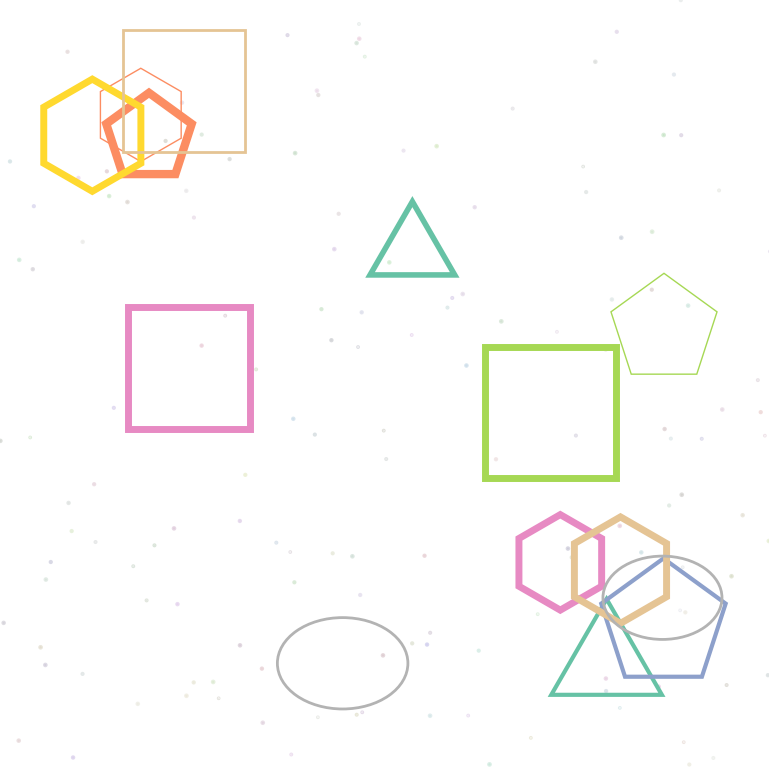[{"shape": "triangle", "thickness": 1.5, "radius": 0.41, "center": [0.788, 0.139]}, {"shape": "triangle", "thickness": 2, "radius": 0.32, "center": [0.536, 0.675]}, {"shape": "hexagon", "thickness": 0.5, "radius": 0.3, "center": [0.183, 0.851]}, {"shape": "pentagon", "thickness": 3, "radius": 0.29, "center": [0.193, 0.821]}, {"shape": "pentagon", "thickness": 1.5, "radius": 0.42, "center": [0.862, 0.19]}, {"shape": "square", "thickness": 2.5, "radius": 0.4, "center": [0.245, 0.522]}, {"shape": "hexagon", "thickness": 2.5, "radius": 0.31, "center": [0.728, 0.27]}, {"shape": "pentagon", "thickness": 0.5, "radius": 0.36, "center": [0.862, 0.573]}, {"shape": "square", "thickness": 2.5, "radius": 0.42, "center": [0.715, 0.465]}, {"shape": "hexagon", "thickness": 2.5, "radius": 0.36, "center": [0.12, 0.824]}, {"shape": "hexagon", "thickness": 2.5, "radius": 0.35, "center": [0.806, 0.26]}, {"shape": "square", "thickness": 1, "radius": 0.39, "center": [0.239, 0.882]}, {"shape": "oval", "thickness": 1, "radius": 0.42, "center": [0.445, 0.139]}, {"shape": "oval", "thickness": 1, "radius": 0.39, "center": [0.86, 0.224]}]